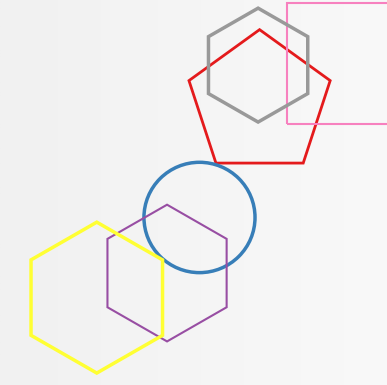[{"shape": "pentagon", "thickness": 2, "radius": 0.96, "center": [0.67, 0.731]}, {"shape": "circle", "thickness": 2.5, "radius": 0.72, "center": [0.515, 0.435]}, {"shape": "hexagon", "thickness": 1.5, "radius": 0.89, "center": [0.431, 0.291]}, {"shape": "hexagon", "thickness": 2.5, "radius": 0.98, "center": [0.25, 0.227]}, {"shape": "square", "thickness": 1.5, "radius": 0.79, "center": [0.898, 0.835]}, {"shape": "hexagon", "thickness": 2.5, "radius": 0.74, "center": [0.666, 0.831]}]